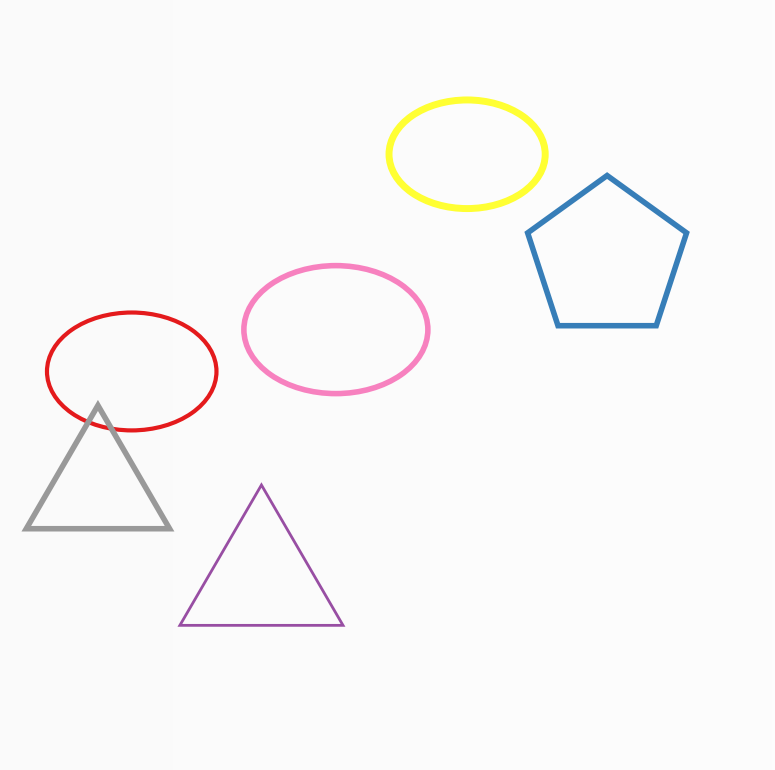[{"shape": "oval", "thickness": 1.5, "radius": 0.55, "center": [0.17, 0.518]}, {"shape": "pentagon", "thickness": 2, "radius": 0.54, "center": [0.783, 0.664]}, {"shape": "triangle", "thickness": 1, "radius": 0.61, "center": [0.337, 0.249]}, {"shape": "oval", "thickness": 2.5, "radius": 0.5, "center": [0.603, 0.8]}, {"shape": "oval", "thickness": 2, "radius": 0.59, "center": [0.433, 0.572]}, {"shape": "triangle", "thickness": 2, "radius": 0.53, "center": [0.126, 0.367]}]